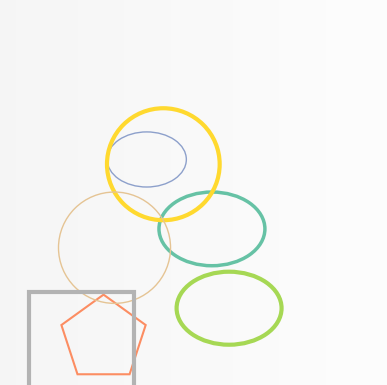[{"shape": "oval", "thickness": 2.5, "radius": 0.68, "center": [0.547, 0.405]}, {"shape": "pentagon", "thickness": 1.5, "radius": 0.57, "center": [0.267, 0.12]}, {"shape": "oval", "thickness": 1, "radius": 0.51, "center": [0.379, 0.586]}, {"shape": "oval", "thickness": 3, "radius": 0.68, "center": [0.591, 0.199]}, {"shape": "circle", "thickness": 3, "radius": 0.73, "center": [0.421, 0.573]}, {"shape": "circle", "thickness": 1, "radius": 0.72, "center": [0.296, 0.357]}, {"shape": "square", "thickness": 3, "radius": 0.67, "center": [0.21, 0.108]}]